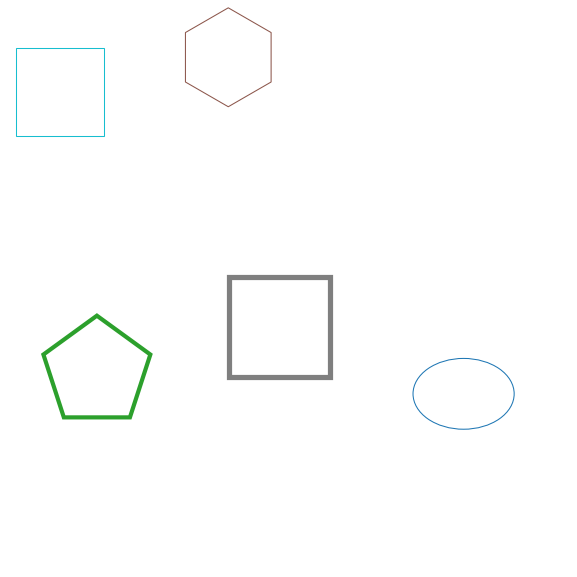[{"shape": "oval", "thickness": 0.5, "radius": 0.44, "center": [0.803, 0.317]}, {"shape": "pentagon", "thickness": 2, "radius": 0.49, "center": [0.168, 0.355]}, {"shape": "hexagon", "thickness": 0.5, "radius": 0.43, "center": [0.395, 0.9]}, {"shape": "square", "thickness": 2.5, "radius": 0.44, "center": [0.484, 0.433]}, {"shape": "square", "thickness": 0.5, "radius": 0.38, "center": [0.103, 0.84]}]